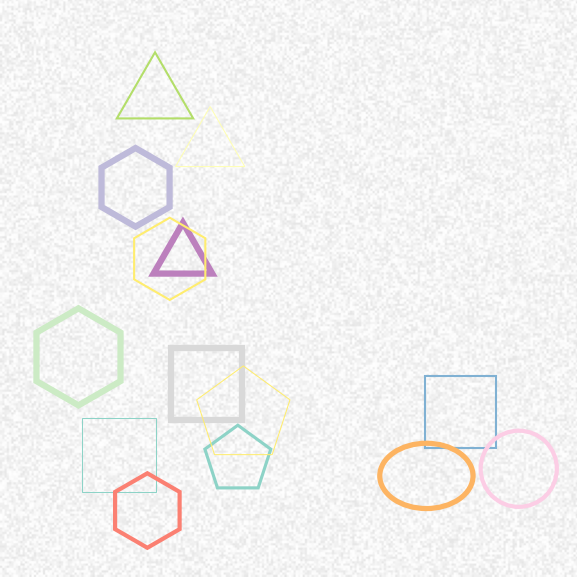[{"shape": "pentagon", "thickness": 1.5, "radius": 0.3, "center": [0.412, 0.203]}, {"shape": "square", "thickness": 0.5, "radius": 0.32, "center": [0.206, 0.211]}, {"shape": "triangle", "thickness": 0.5, "radius": 0.35, "center": [0.364, 0.745]}, {"shape": "hexagon", "thickness": 3, "radius": 0.34, "center": [0.235, 0.675]}, {"shape": "hexagon", "thickness": 2, "radius": 0.32, "center": [0.255, 0.115]}, {"shape": "square", "thickness": 1, "radius": 0.31, "center": [0.798, 0.286]}, {"shape": "oval", "thickness": 2.5, "radius": 0.4, "center": [0.738, 0.175]}, {"shape": "triangle", "thickness": 1, "radius": 0.38, "center": [0.268, 0.832]}, {"shape": "circle", "thickness": 2, "radius": 0.33, "center": [0.898, 0.187]}, {"shape": "square", "thickness": 3, "radius": 0.31, "center": [0.357, 0.334]}, {"shape": "triangle", "thickness": 3, "radius": 0.29, "center": [0.317, 0.555]}, {"shape": "hexagon", "thickness": 3, "radius": 0.42, "center": [0.136, 0.381]}, {"shape": "pentagon", "thickness": 0.5, "radius": 0.42, "center": [0.421, 0.281]}, {"shape": "hexagon", "thickness": 1, "radius": 0.36, "center": [0.294, 0.551]}]